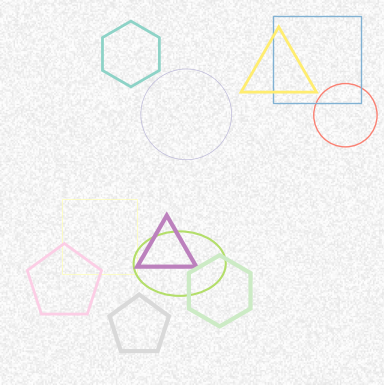[{"shape": "hexagon", "thickness": 2, "radius": 0.43, "center": [0.34, 0.86]}, {"shape": "square", "thickness": 0.5, "radius": 0.49, "center": [0.259, 0.387]}, {"shape": "circle", "thickness": 0.5, "radius": 0.59, "center": [0.484, 0.703]}, {"shape": "circle", "thickness": 1, "radius": 0.41, "center": [0.897, 0.701]}, {"shape": "square", "thickness": 1, "radius": 0.57, "center": [0.823, 0.845]}, {"shape": "oval", "thickness": 1.5, "radius": 0.6, "center": [0.467, 0.315]}, {"shape": "pentagon", "thickness": 2, "radius": 0.51, "center": [0.167, 0.266]}, {"shape": "pentagon", "thickness": 3, "radius": 0.41, "center": [0.362, 0.154]}, {"shape": "triangle", "thickness": 3, "radius": 0.44, "center": [0.433, 0.352]}, {"shape": "hexagon", "thickness": 3, "radius": 0.46, "center": [0.571, 0.245]}, {"shape": "triangle", "thickness": 2, "radius": 0.56, "center": [0.724, 0.817]}]